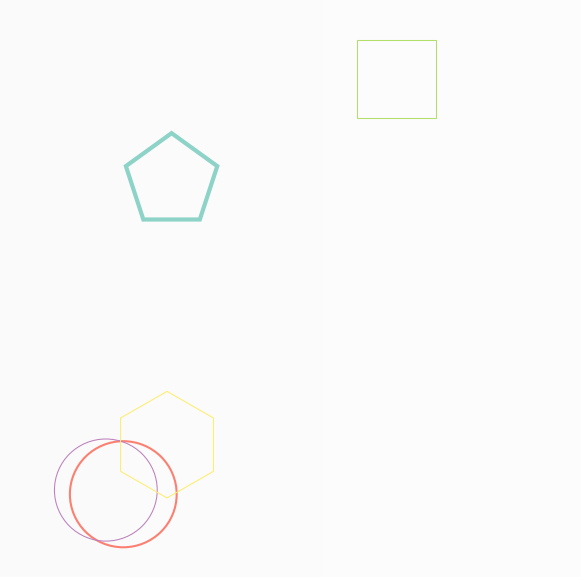[{"shape": "pentagon", "thickness": 2, "radius": 0.41, "center": [0.295, 0.686]}, {"shape": "circle", "thickness": 1, "radius": 0.46, "center": [0.212, 0.143]}, {"shape": "square", "thickness": 0.5, "radius": 0.34, "center": [0.682, 0.862]}, {"shape": "circle", "thickness": 0.5, "radius": 0.44, "center": [0.182, 0.151]}, {"shape": "hexagon", "thickness": 0.5, "radius": 0.46, "center": [0.287, 0.229]}]